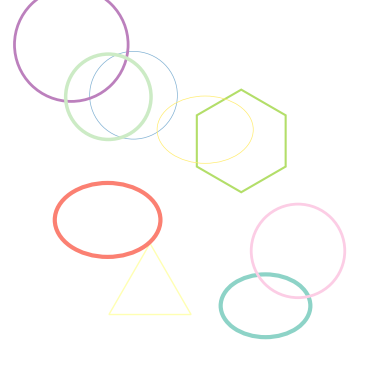[{"shape": "oval", "thickness": 3, "radius": 0.58, "center": [0.69, 0.206]}, {"shape": "triangle", "thickness": 1, "radius": 0.62, "center": [0.39, 0.245]}, {"shape": "oval", "thickness": 3, "radius": 0.69, "center": [0.28, 0.429]}, {"shape": "circle", "thickness": 0.5, "radius": 0.57, "center": [0.347, 0.753]}, {"shape": "hexagon", "thickness": 1.5, "radius": 0.67, "center": [0.627, 0.634]}, {"shape": "circle", "thickness": 2, "radius": 0.61, "center": [0.774, 0.348]}, {"shape": "circle", "thickness": 2, "radius": 0.74, "center": [0.185, 0.884]}, {"shape": "circle", "thickness": 2.5, "radius": 0.55, "center": [0.281, 0.749]}, {"shape": "oval", "thickness": 0.5, "radius": 0.62, "center": [0.533, 0.663]}]